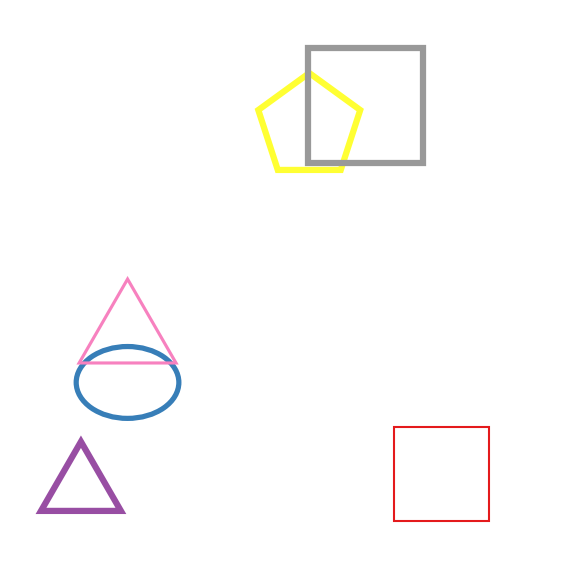[{"shape": "square", "thickness": 1, "radius": 0.41, "center": [0.765, 0.179]}, {"shape": "oval", "thickness": 2.5, "radius": 0.44, "center": [0.221, 0.337]}, {"shape": "triangle", "thickness": 3, "radius": 0.4, "center": [0.14, 0.154]}, {"shape": "pentagon", "thickness": 3, "radius": 0.46, "center": [0.536, 0.78]}, {"shape": "triangle", "thickness": 1.5, "radius": 0.48, "center": [0.221, 0.419]}, {"shape": "square", "thickness": 3, "radius": 0.5, "center": [0.633, 0.816]}]